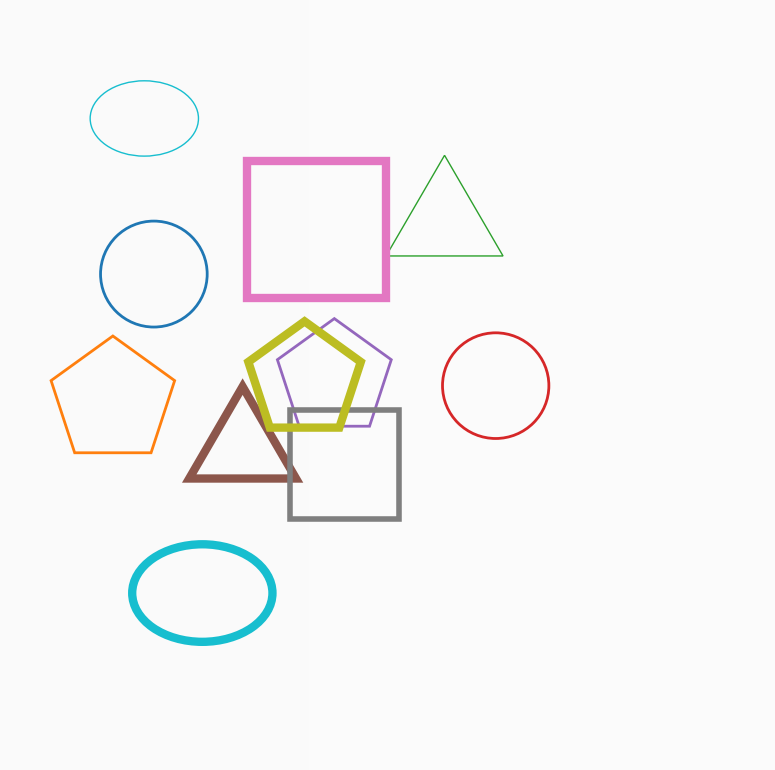[{"shape": "circle", "thickness": 1, "radius": 0.34, "center": [0.199, 0.644]}, {"shape": "pentagon", "thickness": 1, "radius": 0.42, "center": [0.146, 0.48]}, {"shape": "triangle", "thickness": 0.5, "radius": 0.44, "center": [0.574, 0.711]}, {"shape": "circle", "thickness": 1, "radius": 0.34, "center": [0.64, 0.499]}, {"shape": "pentagon", "thickness": 1, "radius": 0.39, "center": [0.431, 0.509]}, {"shape": "triangle", "thickness": 3, "radius": 0.4, "center": [0.313, 0.418]}, {"shape": "square", "thickness": 3, "radius": 0.45, "center": [0.408, 0.702]}, {"shape": "square", "thickness": 2, "radius": 0.35, "center": [0.444, 0.397]}, {"shape": "pentagon", "thickness": 3, "radius": 0.38, "center": [0.393, 0.506]}, {"shape": "oval", "thickness": 3, "radius": 0.45, "center": [0.261, 0.23]}, {"shape": "oval", "thickness": 0.5, "radius": 0.35, "center": [0.186, 0.846]}]